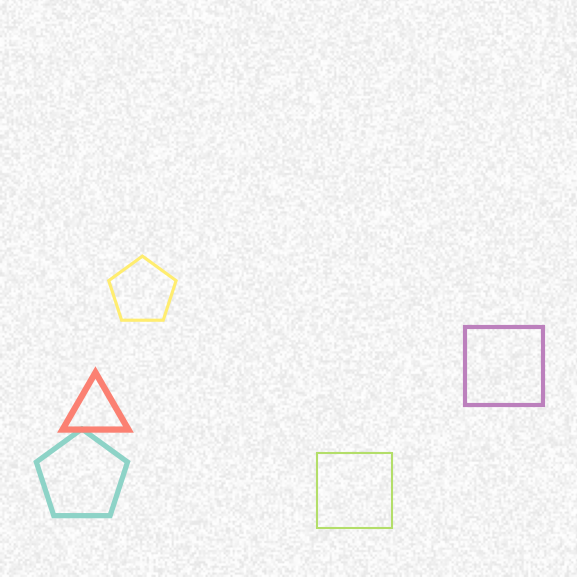[{"shape": "pentagon", "thickness": 2.5, "radius": 0.42, "center": [0.142, 0.173]}, {"shape": "triangle", "thickness": 3, "radius": 0.33, "center": [0.165, 0.288]}, {"shape": "square", "thickness": 1, "radius": 0.32, "center": [0.614, 0.15]}, {"shape": "square", "thickness": 2, "radius": 0.33, "center": [0.873, 0.365]}, {"shape": "pentagon", "thickness": 1.5, "radius": 0.31, "center": [0.247, 0.494]}]